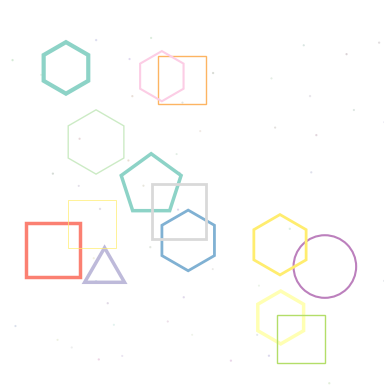[{"shape": "hexagon", "thickness": 3, "radius": 0.33, "center": [0.171, 0.824]}, {"shape": "pentagon", "thickness": 2.5, "radius": 0.41, "center": [0.393, 0.519]}, {"shape": "hexagon", "thickness": 2.5, "radius": 0.34, "center": [0.729, 0.175]}, {"shape": "triangle", "thickness": 2.5, "radius": 0.3, "center": [0.272, 0.297]}, {"shape": "square", "thickness": 2.5, "radius": 0.35, "center": [0.137, 0.351]}, {"shape": "hexagon", "thickness": 2, "radius": 0.39, "center": [0.489, 0.375]}, {"shape": "square", "thickness": 1, "radius": 0.31, "center": [0.472, 0.792]}, {"shape": "square", "thickness": 1, "radius": 0.31, "center": [0.783, 0.12]}, {"shape": "hexagon", "thickness": 1.5, "radius": 0.33, "center": [0.42, 0.802]}, {"shape": "square", "thickness": 2, "radius": 0.35, "center": [0.465, 0.45]}, {"shape": "circle", "thickness": 1.5, "radius": 0.41, "center": [0.844, 0.308]}, {"shape": "hexagon", "thickness": 1, "radius": 0.42, "center": [0.249, 0.631]}, {"shape": "square", "thickness": 0.5, "radius": 0.31, "center": [0.24, 0.418]}, {"shape": "hexagon", "thickness": 2, "radius": 0.39, "center": [0.727, 0.364]}]